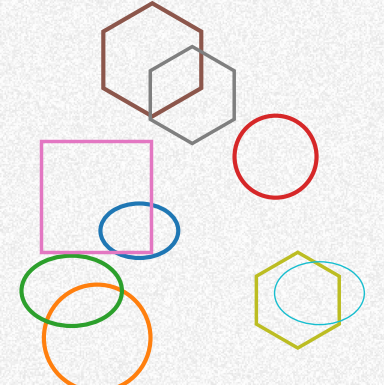[{"shape": "oval", "thickness": 3, "radius": 0.51, "center": [0.362, 0.401]}, {"shape": "circle", "thickness": 3, "radius": 0.69, "center": [0.252, 0.122]}, {"shape": "oval", "thickness": 3, "radius": 0.65, "center": [0.186, 0.245]}, {"shape": "circle", "thickness": 3, "radius": 0.53, "center": [0.716, 0.593]}, {"shape": "hexagon", "thickness": 3, "radius": 0.73, "center": [0.396, 0.845]}, {"shape": "square", "thickness": 2.5, "radius": 0.72, "center": [0.249, 0.49]}, {"shape": "hexagon", "thickness": 2.5, "radius": 0.63, "center": [0.499, 0.753]}, {"shape": "hexagon", "thickness": 2.5, "radius": 0.62, "center": [0.774, 0.22]}, {"shape": "oval", "thickness": 1, "radius": 0.58, "center": [0.83, 0.238]}]